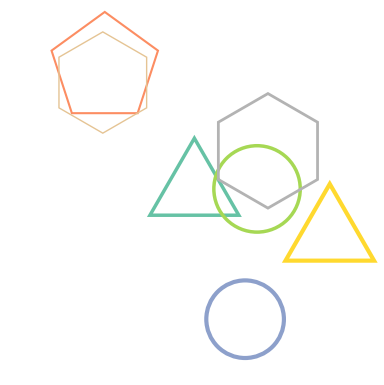[{"shape": "triangle", "thickness": 2.5, "radius": 0.67, "center": [0.505, 0.508]}, {"shape": "pentagon", "thickness": 1.5, "radius": 0.73, "center": [0.272, 0.824]}, {"shape": "circle", "thickness": 3, "radius": 0.5, "center": [0.637, 0.171]}, {"shape": "circle", "thickness": 2.5, "radius": 0.56, "center": [0.668, 0.509]}, {"shape": "triangle", "thickness": 3, "radius": 0.66, "center": [0.857, 0.389]}, {"shape": "hexagon", "thickness": 1, "radius": 0.66, "center": [0.267, 0.786]}, {"shape": "hexagon", "thickness": 2, "radius": 0.74, "center": [0.696, 0.608]}]